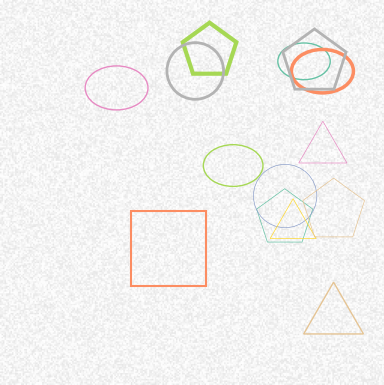[{"shape": "oval", "thickness": 1, "radius": 0.34, "center": [0.79, 0.841]}, {"shape": "pentagon", "thickness": 0.5, "radius": 0.38, "center": [0.74, 0.433]}, {"shape": "oval", "thickness": 2.5, "radius": 0.4, "center": [0.837, 0.815]}, {"shape": "square", "thickness": 1.5, "radius": 0.48, "center": [0.437, 0.355]}, {"shape": "circle", "thickness": 0.5, "radius": 0.41, "center": [0.741, 0.491]}, {"shape": "oval", "thickness": 1, "radius": 0.41, "center": [0.303, 0.772]}, {"shape": "triangle", "thickness": 0.5, "radius": 0.36, "center": [0.839, 0.613]}, {"shape": "pentagon", "thickness": 3, "radius": 0.37, "center": [0.544, 0.868]}, {"shape": "oval", "thickness": 1, "radius": 0.39, "center": [0.606, 0.57]}, {"shape": "triangle", "thickness": 0.5, "radius": 0.34, "center": [0.761, 0.415]}, {"shape": "triangle", "thickness": 1, "radius": 0.45, "center": [0.866, 0.177]}, {"shape": "pentagon", "thickness": 0.5, "radius": 0.42, "center": [0.867, 0.453]}, {"shape": "pentagon", "thickness": 2, "radius": 0.43, "center": [0.817, 0.838]}, {"shape": "circle", "thickness": 2, "radius": 0.37, "center": [0.507, 0.816]}]